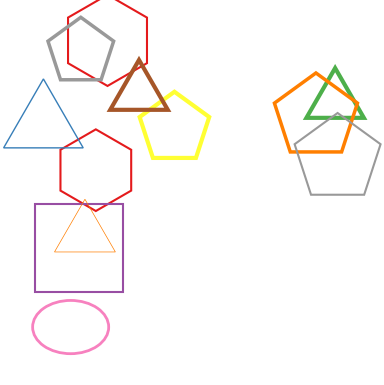[{"shape": "hexagon", "thickness": 1.5, "radius": 0.53, "center": [0.249, 0.558]}, {"shape": "hexagon", "thickness": 1.5, "radius": 0.59, "center": [0.279, 0.895]}, {"shape": "triangle", "thickness": 1, "radius": 0.6, "center": [0.113, 0.676]}, {"shape": "triangle", "thickness": 3, "radius": 0.43, "center": [0.87, 0.737]}, {"shape": "square", "thickness": 1.5, "radius": 0.57, "center": [0.206, 0.355]}, {"shape": "triangle", "thickness": 0.5, "radius": 0.46, "center": [0.221, 0.391]}, {"shape": "pentagon", "thickness": 2.5, "radius": 0.57, "center": [0.821, 0.697]}, {"shape": "pentagon", "thickness": 3, "radius": 0.48, "center": [0.453, 0.667]}, {"shape": "triangle", "thickness": 3, "radius": 0.43, "center": [0.361, 0.758]}, {"shape": "oval", "thickness": 2, "radius": 0.49, "center": [0.184, 0.15]}, {"shape": "pentagon", "thickness": 1.5, "radius": 0.59, "center": [0.877, 0.589]}, {"shape": "pentagon", "thickness": 2.5, "radius": 0.45, "center": [0.21, 0.865]}]